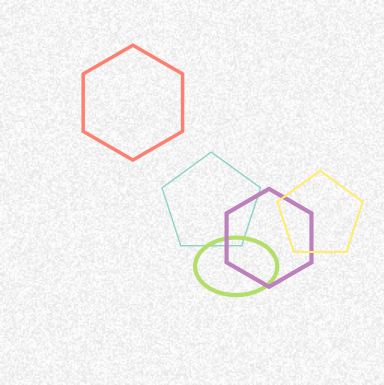[{"shape": "pentagon", "thickness": 1, "radius": 0.67, "center": [0.549, 0.47]}, {"shape": "hexagon", "thickness": 2.5, "radius": 0.75, "center": [0.345, 0.733]}, {"shape": "oval", "thickness": 3, "radius": 0.53, "center": [0.613, 0.308]}, {"shape": "hexagon", "thickness": 3, "radius": 0.64, "center": [0.699, 0.382]}, {"shape": "pentagon", "thickness": 1.5, "radius": 0.58, "center": [0.831, 0.44]}]